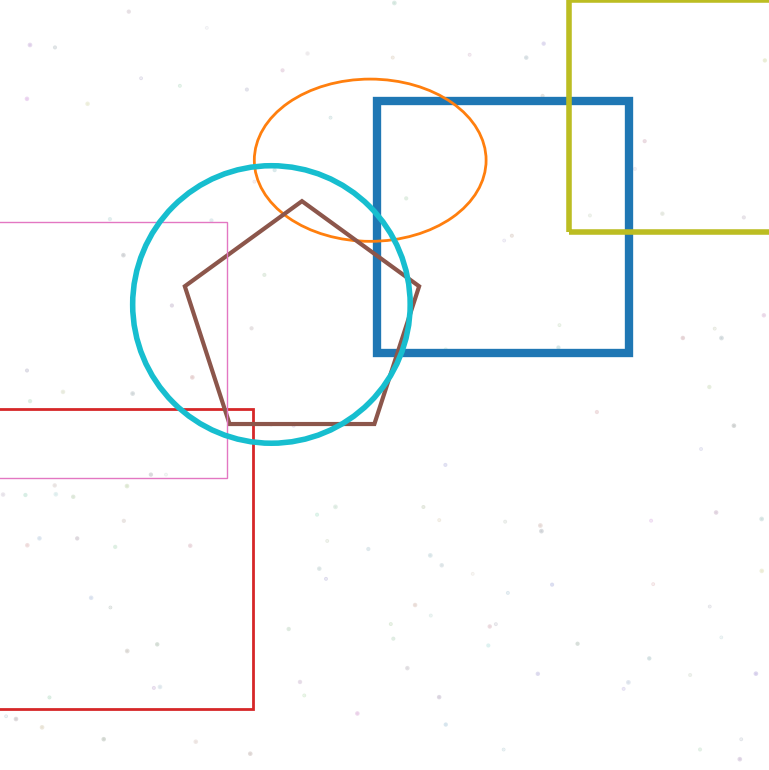[{"shape": "square", "thickness": 3, "radius": 0.82, "center": [0.653, 0.705]}, {"shape": "oval", "thickness": 1, "radius": 0.75, "center": [0.481, 0.792]}, {"shape": "square", "thickness": 1, "radius": 0.97, "center": [0.134, 0.274]}, {"shape": "pentagon", "thickness": 1.5, "radius": 0.8, "center": [0.392, 0.579]}, {"shape": "square", "thickness": 0.5, "radius": 0.83, "center": [0.129, 0.546]}, {"shape": "square", "thickness": 2, "radius": 0.75, "center": [0.889, 0.85]}, {"shape": "circle", "thickness": 2, "radius": 0.9, "center": [0.352, 0.605]}]